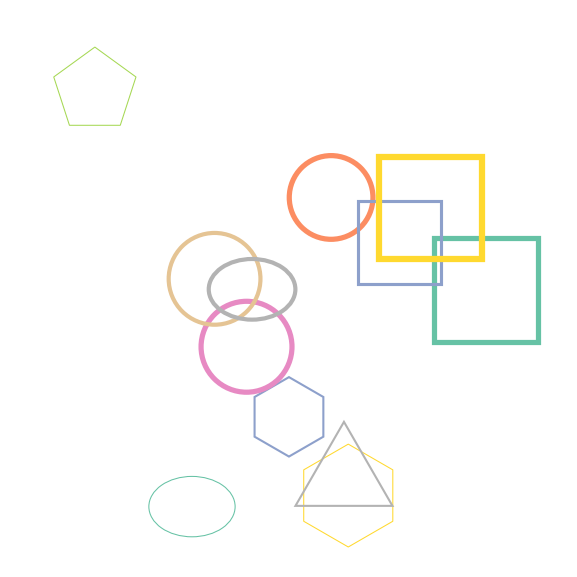[{"shape": "square", "thickness": 2.5, "radius": 0.45, "center": [0.841, 0.498]}, {"shape": "oval", "thickness": 0.5, "radius": 0.37, "center": [0.332, 0.122]}, {"shape": "circle", "thickness": 2.5, "radius": 0.36, "center": [0.573, 0.657]}, {"shape": "square", "thickness": 1.5, "radius": 0.36, "center": [0.691, 0.579]}, {"shape": "hexagon", "thickness": 1, "radius": 0.34, "center": [0.5, 0.277]}, {"shape": "circle", "thickness": 2.5, "radius": 0.39, "center": [0.427, 0.399]}, {"shape": "pentagon", "thickness": 0.5, "radius": 0.37, "center": [0.164, 0.843]}, {"shape": "hexagon", "thickness": 0.5, "radius": 0.45, "center": [0.603, 0.141]}, {"shape": "square", "thickness": 3, "radius": 0.44, "center": [0.746, 0.639]}, {"shape": "circle", "thickness": 2, "radius": 0.4, "center": [0.372, 0.516]}, {"shape": "oval", "thickness": 2, "radius": 0.38, "center": [0.436, 0.498]}, {"shape": "triangle", "thickness": 1, "radius": 0.48, "center": [0.596, 0.172]}]